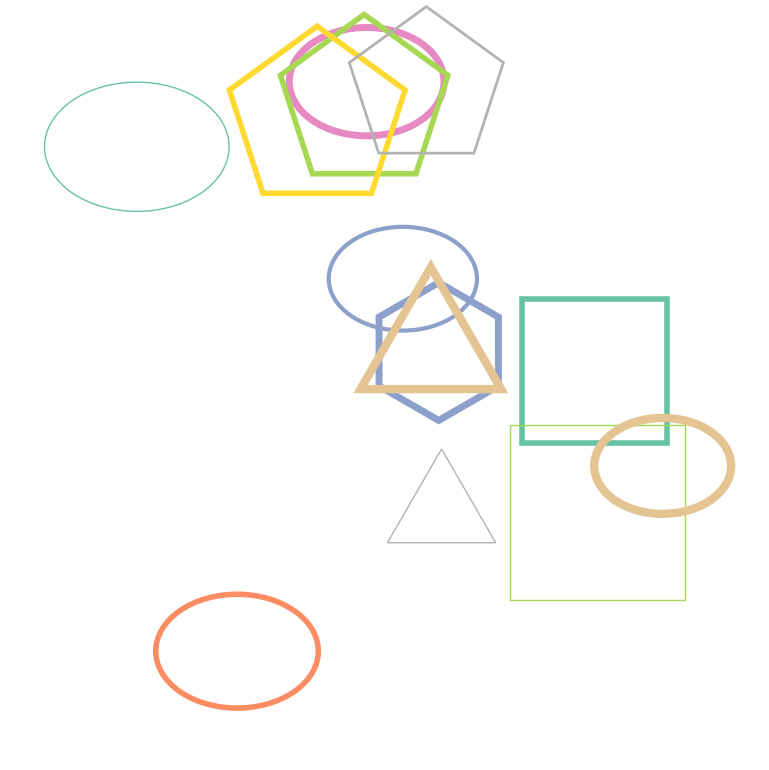[{"shape": "square", "thickness": 2, "radius": 0.47, "center": [0.772, 0.518]}, {"shape": "oval", "thickness": 0.5, "radius": 0.6, "center": [0.178, 0.809]}, {"shape": "oval", "thickness": 2, "radius": 0.53, "center": [0.308, 0.154]}, {"shape": "oval", "thickness": 1.5, "radius": 0.48, "center": [0.523, 0.638]}, {"shape": "hexagon", "thickness": 2.5, "radius": 0.45, "center": [0.57, 0.543]}, {"shape": "oval", "thickness": 2.5, "radius": 0.5, "center": [0.476, 0.894]}, {"shape": "pentagon", "thickness": 2, "radius": 0.57, "center": [0.473, 0.867]}, {"shape": "square", "thickness": 0.5, "radius": 0.57, "center": [0.776, 0.334]}, {"shape": "pentagon", "thickness": 2, "radius": 0.6, "center": [0.412, 0.846]}, {"shape": "triangle", "thickness": 3, "radius": 0.53, "center": [0.56, 0.547]}, {"shape": "oval", "thickness": 3, "radius": 0.44, "center": [0.861, 0.395]}, {"shape": "pentagon", "thickness": 1, "radius": 0.53, "center": [0.554, 0.886]}, {"shape": "triangle", "thickness": 0.5, "radius": 0.41, "center": [0.573, 0.336]}]